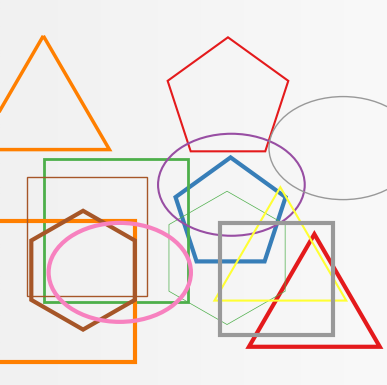[{"shape": "pentagon", "thickness": 1.5, "radius": 0.82, "center": [0.588, 0.739]}, {"shape": "triangle", "thickness": 3, "radius": 0.97, "center": [0.811, 0.197]}, {"shape": "pentagon", "thickness": 3, "radius": 0.75, "center": [0.595, 0.442]}, {"shape": "square", "thickness": 2, "radius": 0.93, "center": [0.299, 0.401]}, {"shape": "hexagon", "thickness": 0.5, "radius": 0.87, "center": [0.586, 0.33]}, {"shape": "oval", "thickness": 1.5, "radius": 0.95, "center": [0.597, 0.52]}, {"shape": "square", "thickness": 3, "radius": 0.91, "center": [0.166, 0.243]}, {"shape": "triangle", "thickness": 2.5, "radius": 0.98, "center": [0.112, 0.71]}, {"shape": "triangle", "thickness": 1.5, "radius": 0.98, "center": [0.723, 0.317]}, {"shape": "square", "thickness": 1, "radius": 0.77, "center": [0.224, 0.386]}, {"shape": "hexagon", "thickness": 3, "radius": 0.77, "center": [0.214, 0.298]}, {"shape": "oval", "thickness": 3, "radius": 0.92, "center": [0.309, 0.293]}, {"shape": "oval", "thickness": 1, "radius": 0.96, "center": [0.885, 0.615]}, {"shape": "square", "thickness": 3, "radius": 0.73, "center": [0.713, 0.275]}]